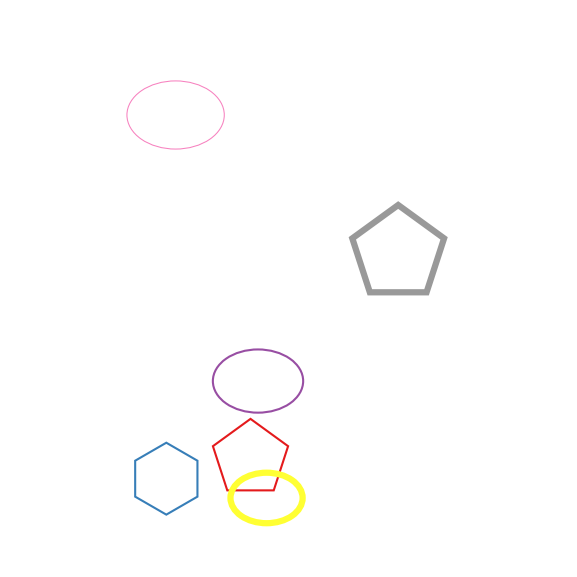[{"shape": "pentagon", "thickness": 1, "radius": 0.34, "center": [0.434, 0.205]}, {"shape": "hexagon", "thickness": 1, "radius": 0.31, "center": [0.288, 0.17]}, {"shape": "oval", "thickness": 1, "radius": 0.39, "center": [0.447, 0.339]}, {"shape": "oval", "thickness": 3, "radius": 0.31, "center": [0.462, 0.137]}, {"shape": "oval", "thickness": 0.5, "radius": 0.42, "center": [0.304, 0.8]}, {"shape": "pentagon", "thickness": 3, "radius": 0.42, "center": [0.69, 0.561]}]